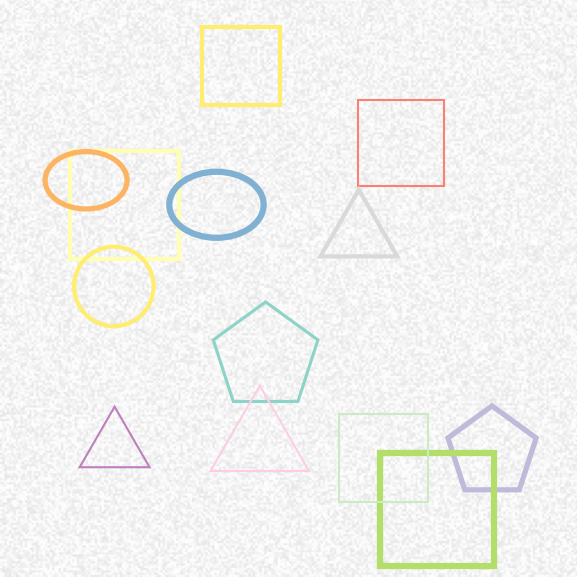[{"shape": "pentagon", "thickness": 1.5, "radius": 0.48, "center": [0.46, 0.381]}, {"shape": "square", "thickness": 2, "radius": 0.47, "center": [0.216, 0.644]}, {"shape": "pentagon", "thickness": 2.5, "radius": 0.4, "center": [0.852, 0.216]}, {"shape": "square", "thickness": 1, "radius": 0.37, "center": [0.695, 0.751]}, {"shape": "oval", "thickness": 3, "radius": 0.41, "center": [0.375, 0.645]}, {"shape": "oval", "thickness": 2.5, "radius": 0.35, "center": [0.149, 0.687]}, {"shape": "square", "thickness": 3, "radius": 0.49, "center": [0.757, 0.117]}, {"shape": "triangle", "thickness": 1, "radius": 0.49, "center": [0.45, 0.233]}, {"shape": "triangle", "thickness": 2, "radius": 0.38, "center": [0.621, 0.594]}, {"shape": "triangle", "thickness": 1, "radius": 0.35, "center": [0.198, 0.225]}, {"shape": "square", "thickness": 1, "radius": 0.38, "center": [0.664, 0.206]}, {"shape": "square", "thickness": 2, "radius": 0.34, "center": [0.418, 0.885]}, {"shape": "circle", "thickness": 2, "radius": 0.34, "center": [0.197, 0.503]}]